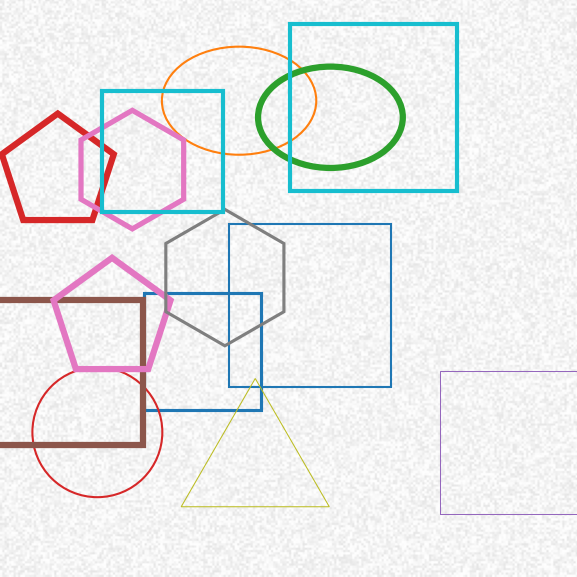[{"shape": "square", "thickness": 1, "radius": 0.7, "center": [0.537, 0.469]}, {"shape": "square", "thickness": 1.5, "radius": 0.51, "center": [0.351, 0.39]}, {"shape": "oval", "thickness": 1, "radius": 0.67, "center": [0.414, 0.825]}, {"shape": "oval", "thickness": 3, "radius": 0.63, "center": [0.572, 0.796]}, {"shape": "circle", "thickness": 1, "radius": 0.56, "center": [0.169, 0.251]}, {"shape": "pentagon", "thickness": 3, "radius": 0.51, "center": [0.1, 0.701]}, {"shape": "square", "thickness": 0.5, "radius": 0.62, "center": [0.885, 0.233]}, {"shape": "square", "thickness": 3, "radius": 0.62, "center": [0.122, 0.354]}, {"shape": "hexagon", "thickness": 2.5, "radius": 0.51, "center": [0.229, 0.705]}, {"shape": "pentagon", "thickness": 3, "radius": 0.53, "center": [0.194, 0.446]}, {"shape": "hexagon", "thickness": 1.5, "radius": 0.59, "center": [0.389, 0.518]}, {"shape": "triangle", "thickness": 0.5, "radius": 0.74, "center": [0.442, 0.196]}, {"shape": "square", "thickness": 2, "radius": 0.52, "center": [0.281, 0.736]}, {"shape": "square", "thickness": 2, "radius": 0.72, "center": [0.647, 0.814]}]